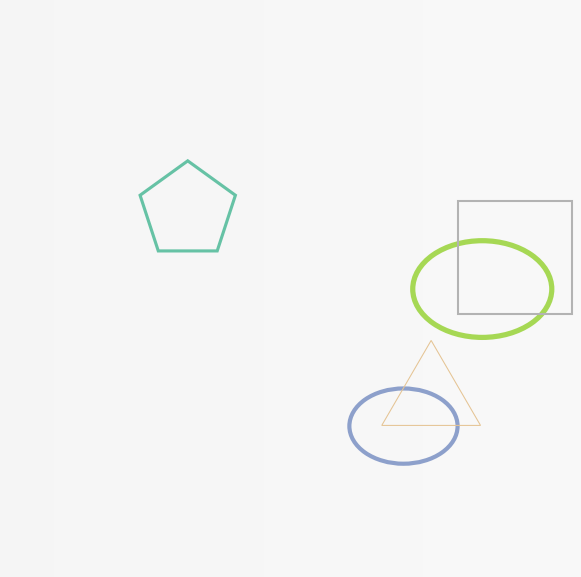[{"shape": "pentagon", "thickness": 1.5, "radius": 0.43, "center": [0.323, 0.634]}, {"shape": "oval", "thickness": 2, "radius": 0.47, "center": [0.694, 0.261]}, {"shape": "oval", "thickness": 2.5, "radius": 0.6, "center": [0.83, 0.499]}, {"shape": "triangle", "thickness": 0.5, "radius": 0.49, "center": [0.742, 0.312]}, {"shape": "square", "thickness": 1, "radius": 0.49, "center": [0.885, 0.553]}]